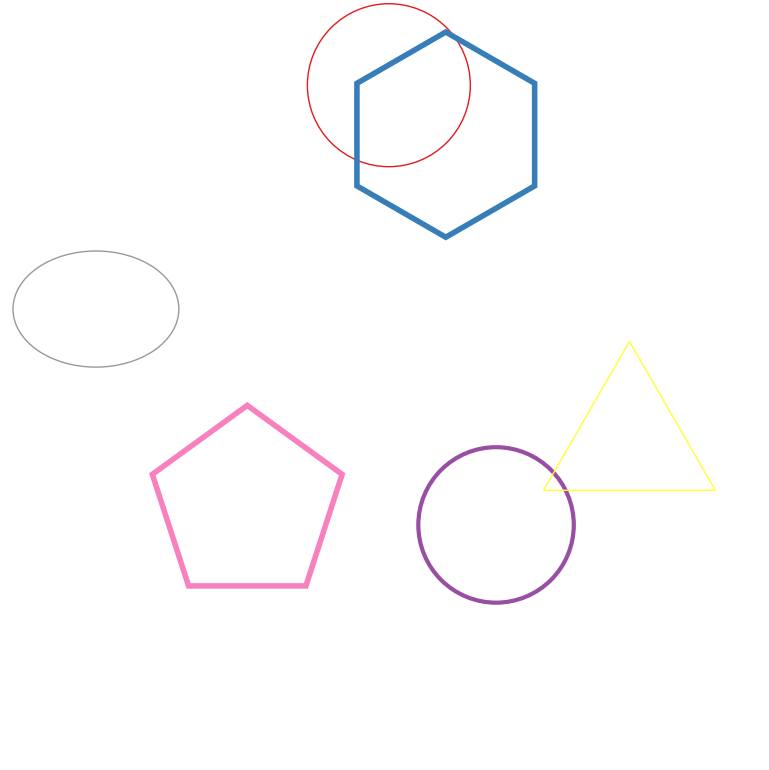[{"shape": "circle", "thickness": 0.5, "radius": 0.53, "center": [0.505, 0.889]}, {"shape": "hexagon", "thickness": 2, "radius": 0.67, "center": [0.579, 0.825]}, {"shape": "circle", "thickness": 1.5, "radius": 0.5, "center": [0.644, 0.318]}, {"shape": "triangle", "thickness": 0.5, "radius": 0.64, "center": [0.817, 0.428]}, {"shape": "pentagon", "thickness": 2, "radius": 0.65, "center": [0.321, 0.344]}, {"shape": "oval", "thickness": 0.5, "radius": 0.54, "center": [0.125, 0.599]}]